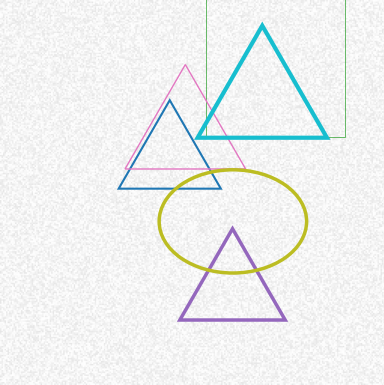[{"shape": "triangle", "thickness": 1.5, "radius": 0.77, "center": [0.441, 0.587]}, {"shape": "square", "thickness": 0.5, "radius": 0.9, "center": [0.717, 0.825]}, {"shape": "triangle", "thickness": 2.5, "radius": 0.79, "center": [0.604, 0.248]}, {"shape": "triangle", "thickness": 1, "radius": 0.9, "center": [0.481, 0.651]}, {"shape": "oval", "thickness": 2.5, "radius": 0.96, "center": [0.605, 0.425]}, {"shape": "triangle", "thickness": 3, "radius": 0.97, "center": [0.681, 0.739]}]